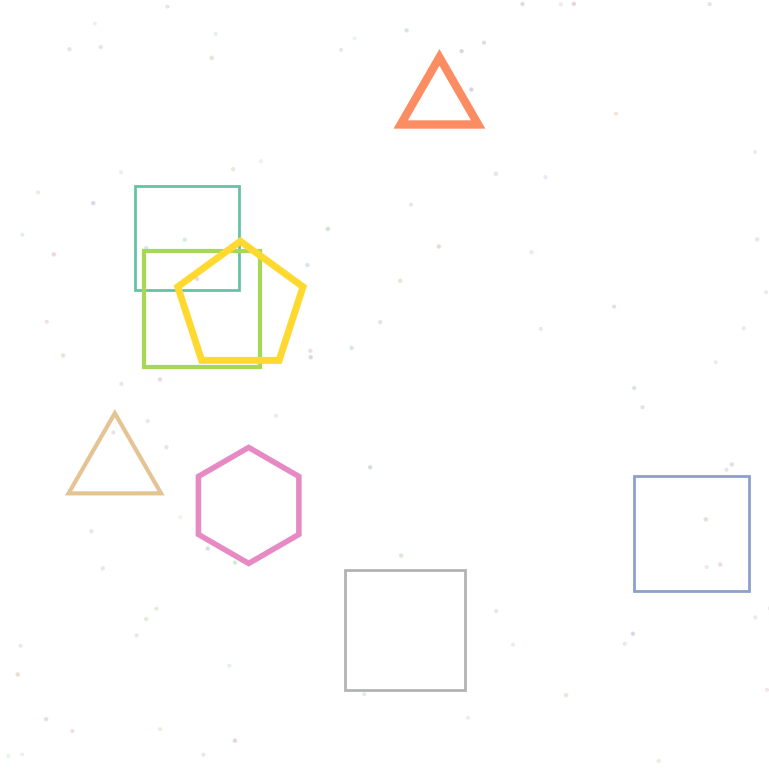[{"shape": "square", "thickness": 1, "radius": 0.34, "center": [0.243, 0.691]}, {"shape": "triangle", "thickness": 3, "radius": 0.29, "center": [0.571, 0.867]}, {"shape": "square", "thickness": 1, "radius": 0.37, "center": [0.898, 0.307]}, {"shape": "hexagon", "thickness": 2, "radius": 0.38, "center": [0.323, 0.344]}, {"shape": "square", "thickness": 1.5, "radius": 0.38, "center": [0.262, 0.598]}, {"shape": "pentagon", "thickness": 2.5, "radius": 0.43, "center": [0.312, 0.601]}, {"shape": "triangle", "thickness": 1.5, "radius": 0.35, "center": [0.149, 0.394]}, {"shape": "square", "thickness": 1, "radius": 0.39, "center": [0.526, 0.181]}]